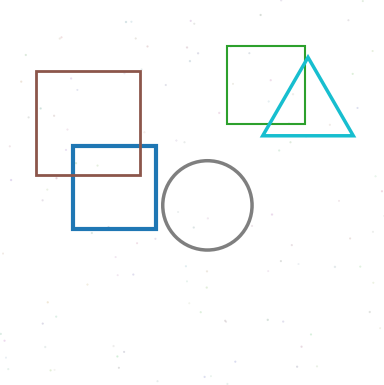[{"shape": "square", "thickness": 3, "radius": 0.54, "center": [0.297, 0.512]}, {"shape": "square", "thickness": 1.5, "radius": 0.51, "center": [0.692, 0.779]}, {"shape": "square", "thickness": 2, "radius": 0.68, "center": [0.228, 0.681]}, {"shape": "circle", "thickness": 2.5, "radius": 0.58, "center": [0.539, 0.467]}, {"shape": "triangle", "thickness": 2.5, "radius": 0.68, "center": [0.8, 0.715]}]